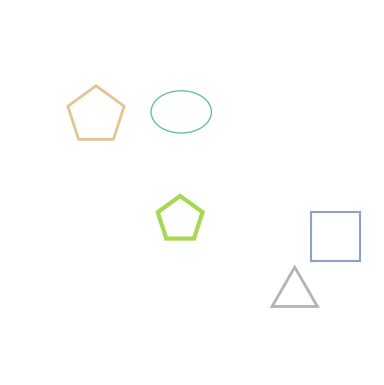[{"shape": "oval", "thickness": 1, "radius": 0.39, "center": [0.471, 0.709]}, {"shape": "square", "thickness": 1.5, "radius": 0.31, "center": [0.872, 0.386]}, {"shape": "pentagon", "thickness": 3, "radius": 0.31, "center": [0.468, 0.43]}, {"shape": "pentagon", "thickness": 2, "radius": 0.38, "center": [0.249, 0.7]}, {"shape": "triangle", "thickness": 2, "radius": 0.34, "center": [0.766, 0.238]}]